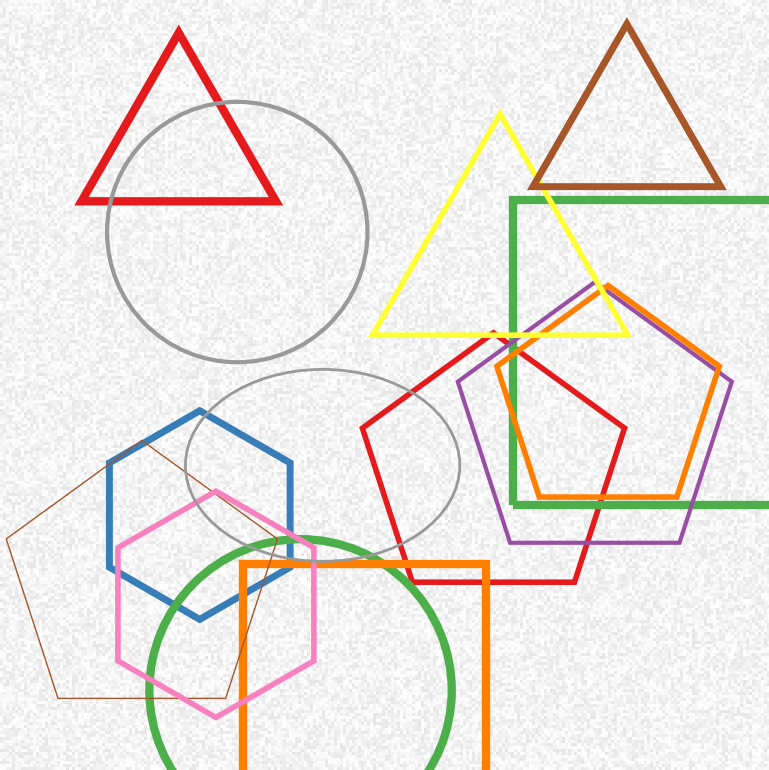[{"shape": "pentagon", "thickness": 2, "radius": 0.89, "center": [0.641, 0.389]}, {"shape": "triangle", "thickness": 3, "radius": 0.73, "center": [0.232, 0.811]}, {"shape": "hexagon", "thickness": 2.5, "radius": 0.68, "center": [0.259, 0.331]}, {"shape": "square", "thickness": 3, "radius": 0.99, "center": [0.864, 0.542]}, {"shape": "circle", "thickness": 3, "radius": 0.98, "center": [0.39, 0.103]}, {"shape": "pentagon", "thickness": 1.5, "radius": 0.94, "center": [0.772, 0.446]}, {"shape": "pentagon", "thickness": 2, "radius": 0.76, "center": [0.79, 0.477]}, {"shape": "square", "thickness": 3, "radius": 0.79, "center": [0.474, 0.11]}, {"shape": "triangle", "thickness": 2, "radius": 0.96, "center": [0.65, 0.66]}, {"shape": "triangle", "thickness": 2.5, "radius": 0.7, "center": [0.814, 0.828]}, {"shape": "pentagon", "thickness": 0.5, "radius": 0.93, "center": [0.184, 0.243]}, {"shape": "hexagon", "thickness": 2, "radius": 0.73, "center": [0.28, 0.215]}, {"shape": "oval", "thickness": 1, "radius": 0.89, "center": [0.419, 0.396]}, {"shape": "circle", "thickness": 1.5, "radius": 0.85, "center": [0.308, 0.699]}]